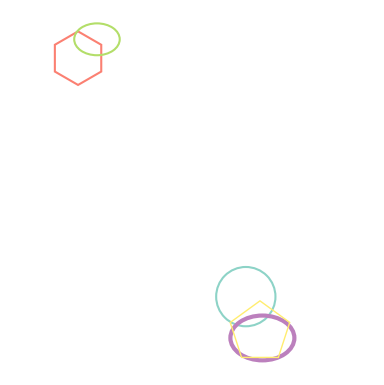[{"shape": "circle", "thickness": 1.5, "radius": 0.39, "center": [0.638, 0.23]}, {"shape": "hexagon", "thickness": 1.5, "radius": 0.35, "center": [0.203, 0.849]}, {"shape": "oval", "thickness": 1.5, "radius": 0.3, "center": [0.252, 0.898]}, {"shape": "oval", "thickness": 3, "radius": 0.42, "center": [0.682, 0.122]}, {"shape": "pentagon", "thickness": 1, "radius": 0.41, "center": [0.675, 0.137]}]